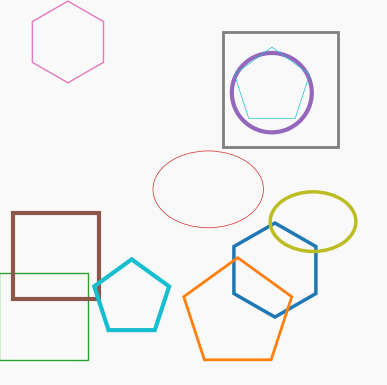[{"shape": "hexagon", "thickness": 2.5, "radius": 0.61, "center": [0.709, 0.299]}, {"shape": "pentagon", "thickness": 2, "radius": 0.73, "center": [0.614, 0.184]}, {"shape": "square", "thickness": 1, "radius": 0.57, "center": [0.112, 0.178]}, {"shape": "oval", "thickness": 0.5, "radius": 0.71, "center": [0.537, 0.508]}, {"shape": "circle", "thickness": 3, "radius": 0.52, "center": [0.701, 0.759]}, {"shape": "square", "thickness": 3, "radius": 0.56, "center": [0.145, 0.336]}, {"shape": "hexagon", "thickness": 1, "radius": 0.53, "center": [0.175, 0.891]}, {"shape": "square", "thickness": 2, "radius": 0.74, "center": [0.725, 0.768]}, {"shape": "oval", "thickness": 2.5, "radius": 0.55, "center": [0.808, 0.424]}, {"shape": "pentagon", "thickness": 3, "radius": 0.51, "center": [0.34, 0.225]}, {"shape": "pentagon", "thickness": 0.5, "radius": 0.51, "center": [0.702, 0.775]}]